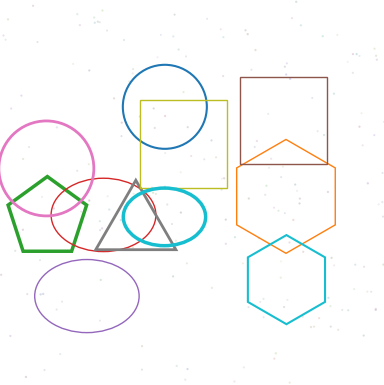[{"shape": "circle", "thickness": 1.5, "radius": 0.55, "center": [0.428, 0.723]}, {"shape": "hexagon", "thickness": 1, "radius": 0.74, "center": [0.743, 0.49]}, {"shape": "pentagon", "thickness": 2.5, "radius": 0.54, "center": [0.123, 0.434]}, {"shape": "oval", "thickness": 1, "radius": 0.68, "center": [0.269, 0.442]}, {"shape": "oval", "thickness": 1, "radius": 0.68, "center": [0.226, 0.231]}, {"shape": "square", "thickness": 1, "radius": 0.56, "center": [0.735, 0.686]}, {"shape": "circle", "thickness": 2, "radius": 0.62, "center": [0.12, 0.563]}, {"shape": "triangle", "thickness": 2, "radius": 0.6, "center": [0.353, 0.412]}, {"shape": "square", "thickness": 1, "radius": 0.57, "center": [0.477, 0.626]}, {"shape": "hexagon", "thickness": 1.5, "radius": 0.58, "center": [0.744, 0.274]}, {"shape": "oval", "thickness": 2.5, "radius": 0.53, "center": [0.427, 0.437]}]